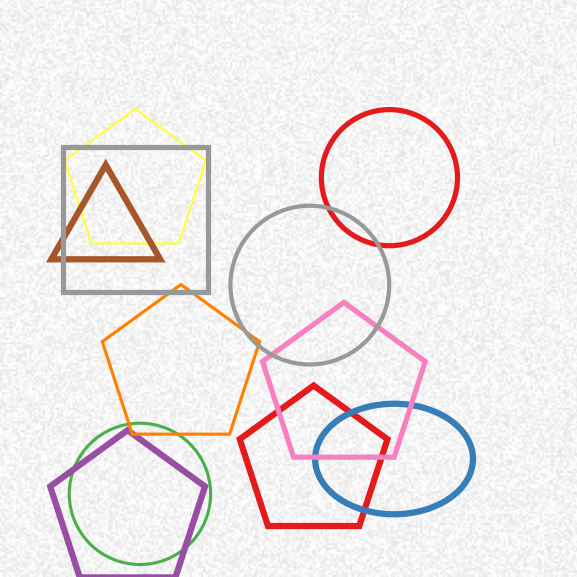[{"shape": "pentagon", "thickness": 3, "radius": 0.67, "center": [0.543, 0.197]}, {"shape": "circle", "thickness": 2.5, "radius": 0.59, "center": [0.674, 0.691]}, {"shape": "oval", "thickness": 3, "radius": 0.68, "center": [0.682, 0.204]}, {"shape": "circle", "thickness": 1.5, "radius": 0.61, "center": [0.242, 0.144]}, {"shape": "pentagon", "thickness": 3, "radius": 0.7, "center": [0.221, 0.113]}, {"shape": "pentagon", "thickness": 1.5, "radius": 0.72, "center": [0.313, 0.363]}, {"shape": "pentagon", "thickness": 1, "radius": 0.64, "center": [0.234, 0.682]}, {"shape": "triangle", "thickness": 3, "radius": 0.54, "center": [0.183, 0.605]}, {"shape": "pentagon", "thickness": 2.5, "radius": 0.74, "center": [0.595, 0.327]}, {"shape": "square", "thickness": 2.5, "radius": 0.63, "center": [0.235, 0.619]}, {"shape": "circle", "thickness": 2, "radius": 0.69, "center": [0.536, 0.505]}]